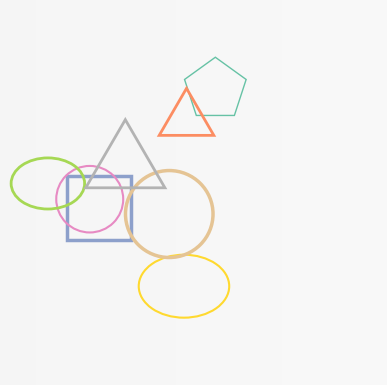[{"shape": "pentagon", "thickness": 1, "radius": 0.42, "center": [0.556, 0.768]}, {"shape": "triangle", "thickness": 2, "radius": 0.41, "center": [0.481, 0.689]}, {"shape": "square", "thickness": 2.5, "radius": 0.42, "center": [0.255, 0.459]}, {"shape": "circle", "thickness": 1.5, "radius": 0.43, "center": [0.232, 0.483]}, {"shape": "oval", "thickness": 2, "radius": 0.47, "center": [0.124, 0.523]}, {"shape": "oval", "thickness": 1.5, "radius": 0.58, "center": [0.475, 0.257]}, {"shape": "circle", "thickness": 2.5, "radius": 0.56, "center": [0.437, 0.444]}, {"shape": "triangle", "thickness": 2, "radius": 0.59, "center": [0.323, 0.571]}]